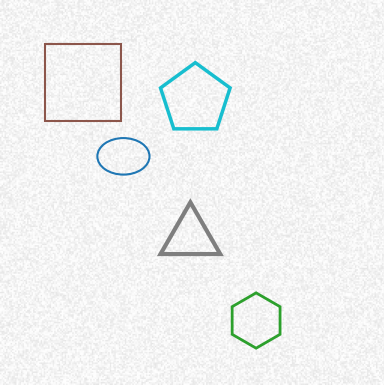[{"shape": "oval", "thickness": 1.5, "radius": 0.34, "center": [0.321, 0.594]}, {"shape": "hexagon", "thickness": 2, "radius": 0.36, "center": [0.665, 0.167]}, {"shape": "square", "thickness": 1.5, "radius": 0.5, "center": [0.215, 0.786]}, {"shape": "triangle", "thickness": 3, "radius": 0.45, "center": [0.494, 0.385]}, {"shape": "pentagon", "thickness": 2.5, "radius": 0.48, "center": [0.507, 0.742]}]